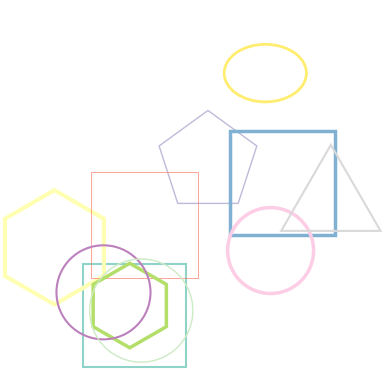[{"shape": "square", "thickness": 1.5, "radius": 0.67, "center": [0.349, 0.18]}, {"shape": "hexagon", "thickness": 3, "radius": 0.74, "center": [0.141, 0.358]}, {"shape": "pentagon", "thickness": 1, "radius": 0.67, "center": [0.54, 0.58]}, {"shape": "square", "thickness": 0.5, "radius": 0.69, "center": [0.376, 0.415]}, {"shape": "square", "thickness": 2.5, "radius": 0.68, "center": [0.734, 0.525]}, {"shape": "hexagon", "thickness": 2.5, "radius": 0.55, "center": [0.337, 0.206]}, {"shape": "circle", "thickness": 2.5, "radius": 0.56, "center": [0.703, 0.349]}, {"shape": "triangle", "thickness": 1.5, "radius": 0.74, "center": [0.859, 0.475]}, {"shape": "circle", "thickness": 1.5, "radius": 0.61, "center": [0.269, 0.241]}, {"shape": "circle", "thickness": 1, "radius": 0.67, "center": [0.367, 0.193]}, {"shape": "oval", "thickness": 2, "radius": 0.53, "center": [0.689, 0.81]}]